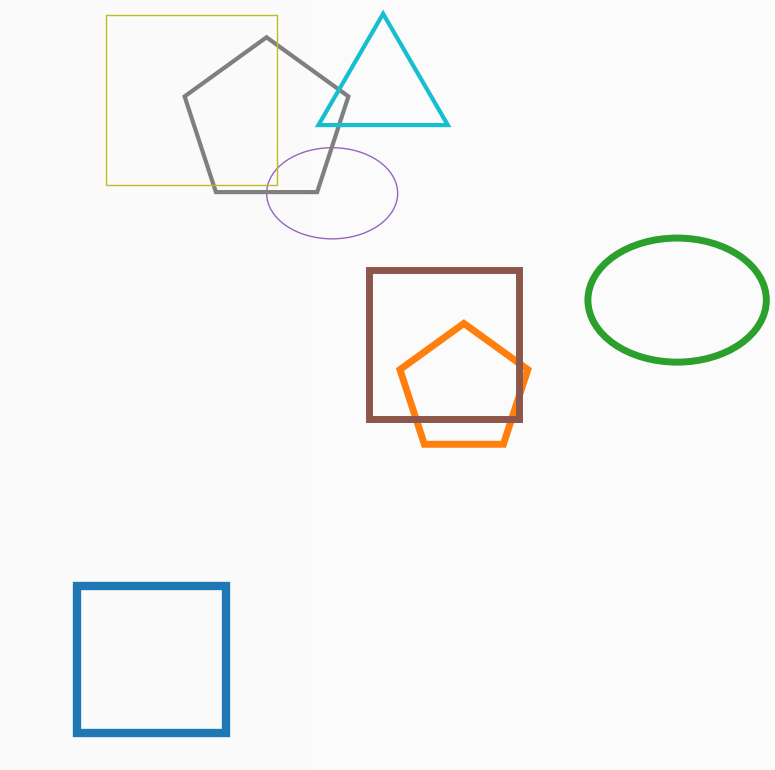[{"shape": "square", "thickness": 3, "radius": 0.48, "center": [0.195, 0.143]}, {"shape": "pentagon", "thickness": 2.5, "radius": 0.43, "center": [0.599, 0.493]}, {"shape": "oval", "thickness": 2.5, "radius": 0.58, "center": [0.874, 0.61]}, {"shape": "oval", "thickness": 0.5, "radius": 0.42, "center": [0.429, 0.749]}, {"shape": "square", "thickness": 2.5, "radius": 0.48, "center": [0.573, 0.553]}, {"shape": "pentagon", "thickness": 1.5, "radius": 0.56, "center": [0.344, 0.84]}, {"shape": "square", "thickness": 0.5, "radius": 0.55, "center": [0.247, 0.87]}, {"shape": "triangle", "thickness": 1.5, "radius": 0.48, "center": [0.494, 0.886]}]